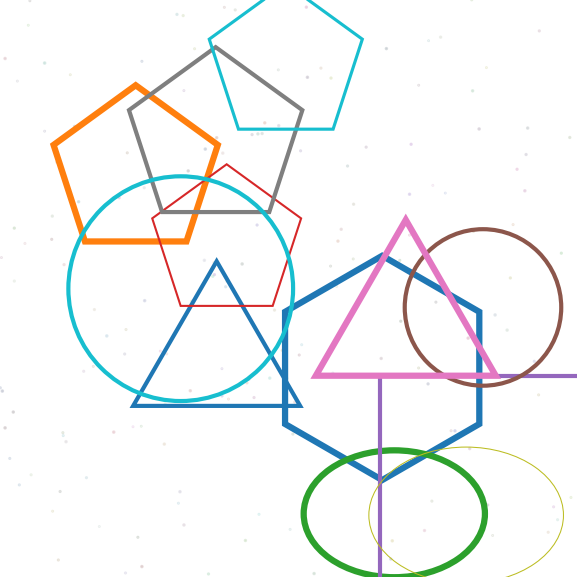[{"shape": "triangle", "thickness": 2, "radius": 0.83, "center": [0.375, 0.38]}, {"shape": "hexagon", "thickness": 3, "radius": 0.97, "center": [0.662, 0.362]}, {"shape": "pentagon", "thickness": 3, "radius": 0.75, "center": [0.235, 0.702]}, {"shape": "oval", "thickness": 3, "radius": 0.78, "center": [0.683, 0.109]}, {"shape": "pentagon", "thickness": 1, "radius": 0.68, "center": [0.392, 0.579]}, {"shape": "square", "thickness": 2, "radius": 0.96, "center": [0.849, 0.156]}, {"shape": "circle", "thickness": 2, "radius": 0.68, "center": [0.836, 0.467]}, {"shape": "triangle", "thickness": 3, "radius": 0.9, "center": [0.703, 0.439]}, {"shape": "pentagon", "thickness": 2, "radius": 0.79, "center": [0.373, 0.76]}, {"shape": "oval", "thickness": 0.5, "radius": 0.84, "center": [0.807, 0.107]}, {"shape": "pentagon", "thickness": 1.5, "radius": 0.7, "center": [0.495, 0.888]}, {"shape": "circle", "thickness": 2, "radius": 0.97, "center": [0.313, 0.499]}]